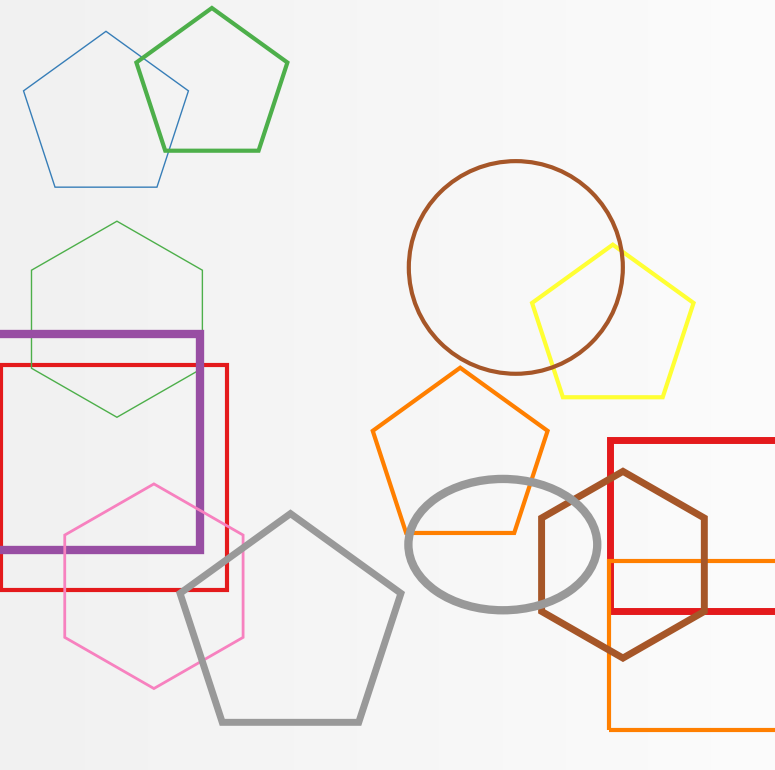[{"shape": "square", "thickness": 2.5, "radius": 0.55, "center": [0.897, 0.318]}, {"shape": "square", "thickness": 1.5, "radius": 0.73, "center": [0.147, 0.379]}, {"shape": "pentagon", "thickness": 0.5, "radius": 0.56, "center": [0.137, 0.847]}, {"shape": "pentagon", "thickness": 1.5, "radius": 0.51, "center": [0.273, 0.887]}, {"shape": "hexagon", "thickness": 0.5, "radius": 0.64, "center": [0.151, 0.585]}, {"shape": "square", "thickness": 3, "radius": 0.7, "center": [0.118, 0.426]}, {"shape": "square", "thickness": 1.5, "radius": 0.55, "center": [0.895, 0.162]}, {"shape": "pentagon", "thickness": 1.5, "radius": 0.59, "center": [0.594, 0.404]}, {"shape": "pentagon", "thickness": 1.5, "radius": 0.55, "center": [0.791, 0.573]}, {"shape": "circle", "thickness": 1.5, "radius": 0.69, "center": [0.666, 0.653]}, {"shape": "hexagon", "thickness": 2.5, "radius": 0.61, "center": [0.804, 0.267]}, {"shape": "hexagon", "thickness": 1, "radius": 0.66, "center": [0.199, 0.239]}, {"shape": "pentagon", "thickness": 2.5, "radius": 0.75, "center": [0.375, 0.183]}, {"shape": "oval", "thickness": 3, "radius": 0.61, "center": [0.649, 0.293]}]